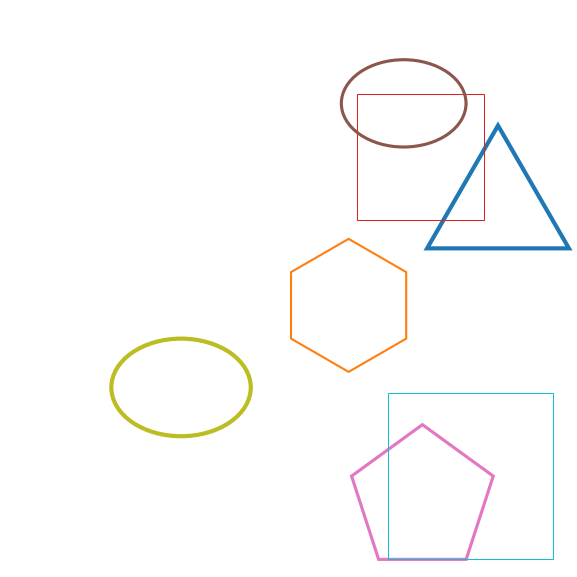[{"shape": "triangle", "thickness": 2, "radius": 0.71, "center": [0.862, 0.64]}, {"shape": "hexagon", "thickness": 1, "radius": 0.58, "center": [0.604, 0.47]}, {"shape": "square", "thickness": 0.5, "radius": 0.55, "center": [0.728, 0.727]}, {"shape": "oval", "thickness": 1.5, "radius": 0.54, "center": [0.699, 0.82]}, {"shape": "pentagon", "thickness": 1.5, "radius": 0.64, "center": [0.731, 0.135]}, {"shape": "oval", "thickness": 2, "radius": 0.6, "center": [0.314, 0.328]}, {"shape": "square", "thickness": 0.5, "radius": 0.72, "center": [0.814, 0.175]}]